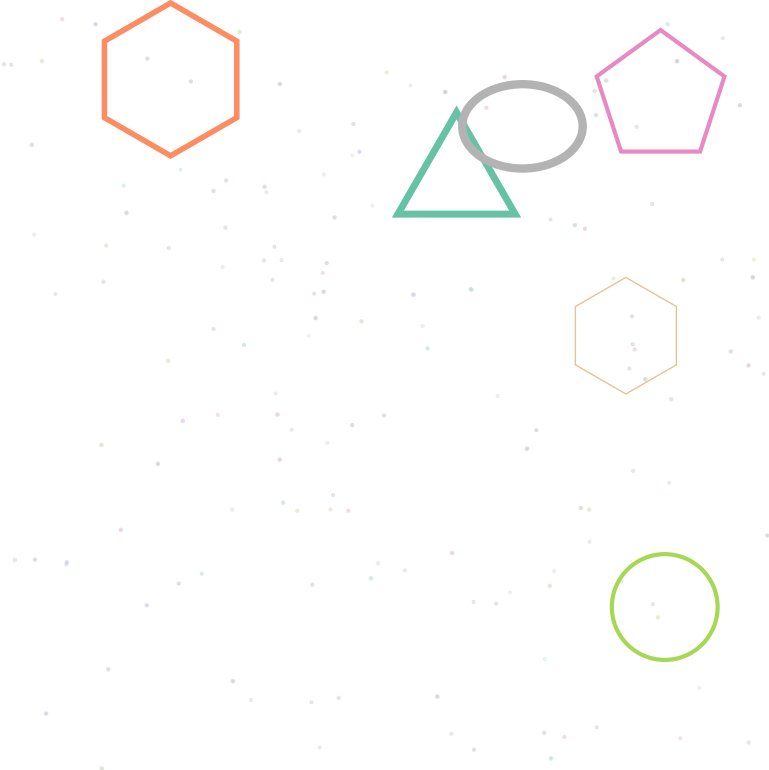[{"shape": "triangle", "thickness": 2.5, "radius": 0.44, "center": [0.593, 0.766]}, {"shape": "hexagon", "thickness": 2, "radius": 0.5, "center": [0.222, 0.897]}, {"shape": "pentagon", "thickness": 1.5, "radius": 0.44, "center": [0.858, 0.874]}, {"shape": "circle", "thickness": 1.5, "radius": 0.34, "center": [0.863, 0.212]}, {"shape": "hexagon", "thickness": 0.5, "radius": 0.38, "center": [0.813, 0.564]}, {"shape": "oval", "thickness": 3, "radius": 0.39, "center": [0.679, 0.836]}]